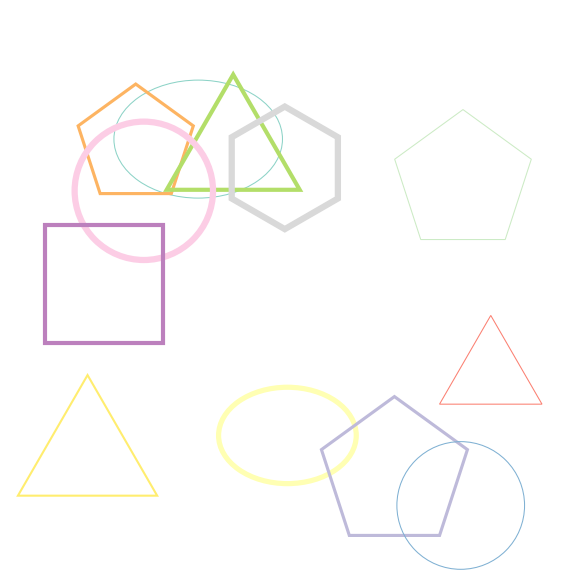[{"shape": "oval", "thickness": 0.5, "radius": 0.73, "center": [0.343, 0.758]}, {"shape": "oval", "thickness": 2.5, "radius": 0.6, "center": [0.498, 0.245]}, {"shape": "pentagon", "thickness": 1.5, "radius": 0.66, "center": [0.683, 0.179]}, {"shape": "triangle", "thickness": 0.5, "radius": 0.51, "center": [0.85, 0.35]}, {"shape": "circle", "thickness": 0.5, "radius": 0.55, "center": [0.798, 0.124]}, {"shape": "pentagon", "thickness": 1.5, "radius": 0.52, "center": [0.235, 0.749]}, {"shape": "triangle", "thickness": 2, "radius": 0.66, "center": [0.404, 0.737]}, {"shape": "circle", "thickness": 3, "radius": 0.6, "center": [0.249, 0.669]}, {"shape": "hexagon", "thickness": 3, "radius": 0.53, "center": [0.493, 0.708]}, {"shape": "square", "thickness": 2, "radius": 0.51, "center": [0.18, 0.507]}, {"shape": "pentagon", "thickness": 0.5, "radius": 0.62, "center": [0.802, 0.685]}, {"shape": "triangle", "thickness": 1, "radius": 0.7, "center": [0.152, 0.21]}]